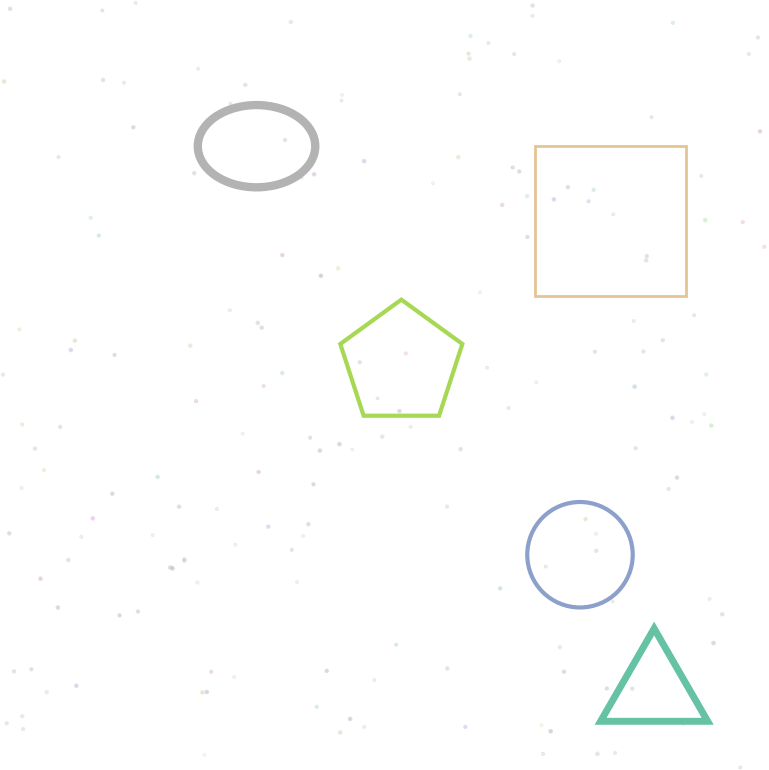[{"shape": "triangle", "thickness": 2.5, "radius": 0.4, "center": [0.85, 0.103]}, {"shape": "circle", "thickness": 1.5, "radius": 0.34, "center": [0.753, 0.28]}, {"shape": "pentagon", "thickness": 1.5, "radius": 0.42, "center": [0.521, 0.528]}, {"shape": "square", "thickness": 1, "radius": 0.49, "center": [0.793, 0.713]}, {"shape": "oval", "thickness": 3, "radius": 0.38, "center": [0.333, 0.81]}]